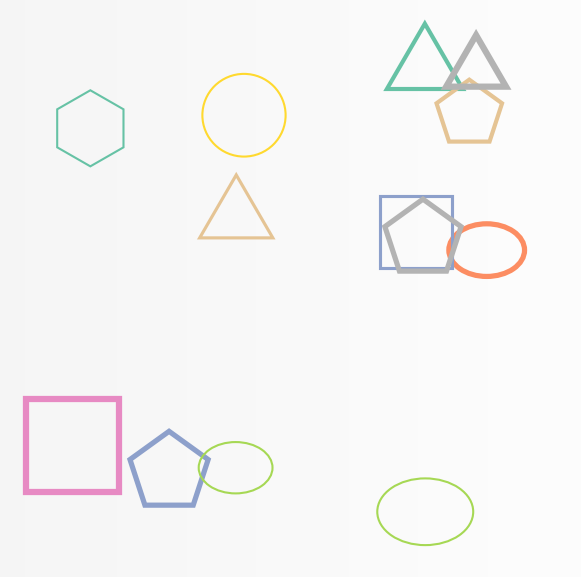[{"shape": "hexagon", "thickness": 1, "radius": 0.33, "center": [0.155, 0.777]}, {"shape": "triangle", "thickness": 2, "radius": 0.38, "center": [0.731, 0.883]}, {"shape": "oval", "thickness": 2.5, "radius": 0.33, "center": [0.837, 0.566]}, {"shape": "square", "thickness": 1.5, "radius": 0.31, "center": [0.716, 0.598]}, {"shape": "pentagon", "thickness": 2.5, "radius": 0.35, "center": [0.291, 0.182]}, {"shape": "square", "thickness": 3, "radius": 0.4, "center": [0.125, 0.227]}, {"shape": "oval", "thickness": 1, "radius": 0.32, "center": [0.405, 0.189]}, {"shape": "oval", "thickness": 1, "radius": 0.41, "center": [0.732, 0.113]}, {"shape": "circle", "thickness": 1, "radius": 0.36, "center": [0.42, 0.8]}, {"shape": "pentagon", "thickness": 2, "radius": 0.3, "center": [0.807, 0.802]}, {"shape": "triangle", "thickness": 1.5, "radius": 0.36, "center": [0.406, 0.624]}, {"shape": "pentagon", "thickness": 2.5, "radius": 0.34, "center": [0.728, 0.585]}, {"shape": "triangle", "thickness": 3, "radius": 0.3, "center": [0.819, 0.879]}]